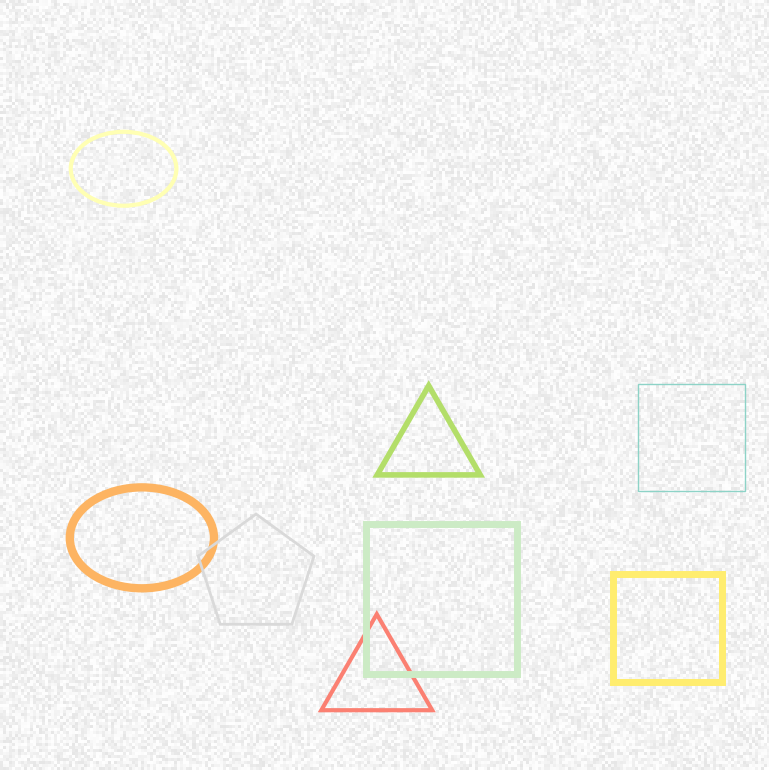[{"shape": "square", "thickness": 0.5, "radius": 0.35, "center": [0.898, 0.432]}, {"shape": "oval", "thickness": 1.5, "radius": 0.34, "center": [0.16, 0.781]}, {"shape": "triangle", "thickness": 1.5, "radius": 0.42, "center": [0.489, 0.119]}, {"shape": "oval", "thickness": 3, "radius": 0.47, "center": [0.184, 0.302]}, {"shape": "triangle", "thickness": 2, "radius": 0.39, "center": [0.557, 0.422]}, {"shape": "pentagon", "thickness": 1, "radius": 0.4, "center": [0.333, 0.253]}, {"shape": "square", "thickness": 2.5, "radius": 0.49, "center": [0.573, 0.222]}, {"shape": "square", "thickness": 2.5, "radius": 0.35, "center": [0.867, 0.184]}]